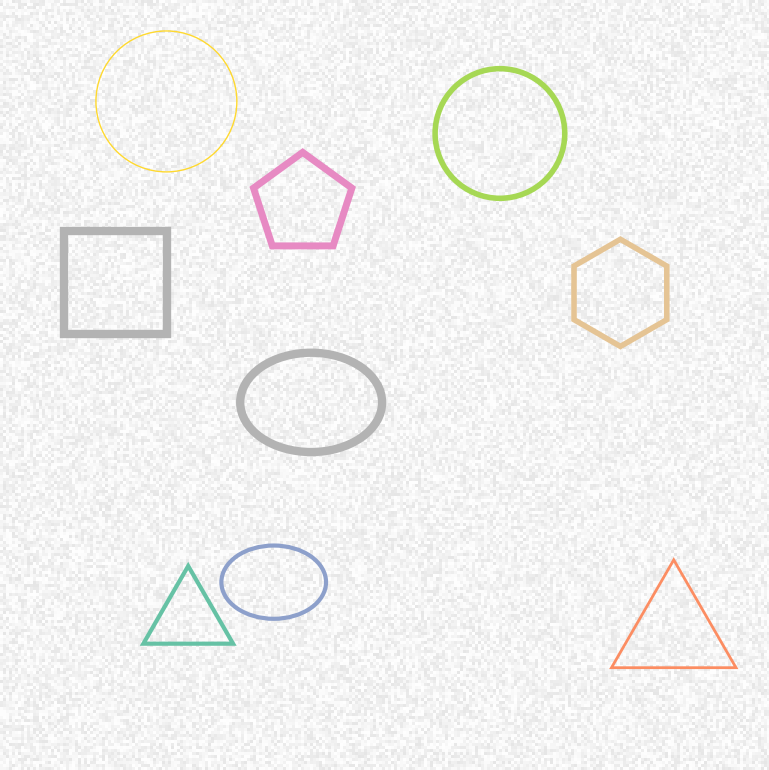[{"shape": "triangle", "thickness": 1.5, "radius": 0.34, "center": [0.244, 0.198]}, {"shape": "triangle", "thickness": 1, "radius": 0.47, "center": [0.875, 0.18]}, {"shape": "oval", "thickness": 1.5, "radius": 0.34, "center": [0.355, 0.244]}, {"shape": "pentagon", "thickness": 2.5, "radius": 0.34, "center": [0.393, 0.735]}, {"shape": "circle", "thickness": 2, "radius": 0.42, "center": [0.649, 0.827]}, {"shape": "circle", "thickness": 0.5, "radius": 0.46, "center": [0.216, 0.868]}, {"shape": "hexagon", "thickness": 2, "radius": 0.35, "center": [0.806, 0.62]}, {"shape": "square", "thickness": 3, "radius": 0.33, "center": [0.15, 0.633]}, {"shape": "oval", "thickness": 3, "radius": 0.46, "center": [0.404, 0.477]}]